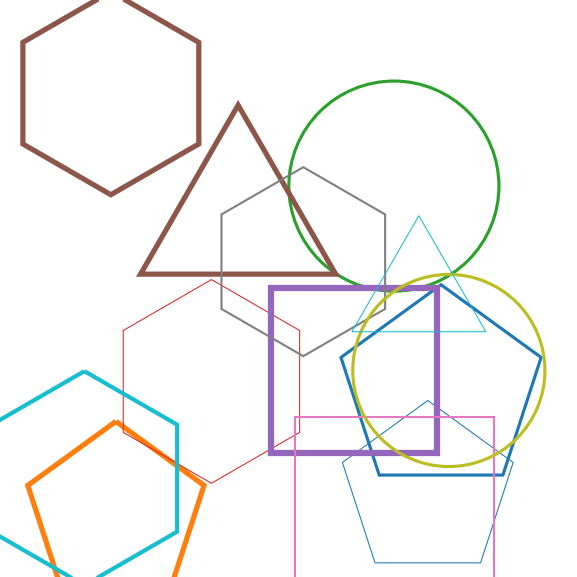[{"shape": "pentagon", "thickness": 1.5, "radius": 0.91, "center": [0.764, 0.324]}, {"shape": "pentagon", "thickness": 0.5, "radius": 0.78, "center": [0.741, 0.15]}, {"shape": "pentagon", "thickness": 2.5, "radius": 0.8, "center": [0.201, 0.109]}, {"shape": "circle", "thickness": 1.5, "radius": 0.91, "center": [0.682, 0.677]}, {"shape": "hexagon", "thickness": 0.5, "radius": 0.88, "center": [0.366, 0.339]}, {"shape": "square", "thickness": 3, "radius": 0.72, "center": [0.614, 0.358]}, {"shape": "triangle", "thickness": 2.5, "radius": 0.98, "center": [0.412, 0.622]}, {"shape": "hexagon", "thickness": 2.5, "radius": 0.88, "center": [0.192, 0.838]}, {"shape": "square", "thickness": 1, "radius": 0.86, "center": [0.683, 0.105]}, {"shape": "hexagon", "thickness": 1, "radius": 0.82, "center": [0.525, 0.546]}, {"shape": "circle", "thickness": 1.5, "radius": 0.83, "center": [0.777, 0.358]}, {"shape": "hexagon", "thickness": 2, "radius": 0.93, "center": [0.146, 0.171]}, {"shape": "triangle", "thickness": 0.5, "radius": 0.67, "center": [0.725, 0.492]}]